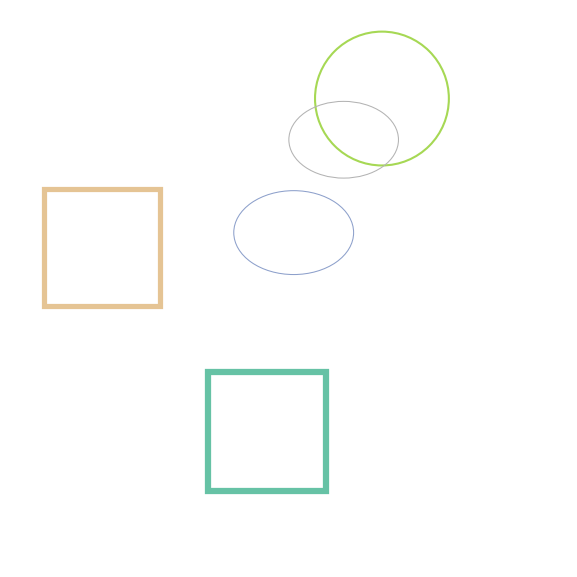[{"shape": "square", "thickness": 3, "radius": 0.51, "center": [0.462, 0.253]}, {"shape": "oval", "thickness": 0.5, "radius": 0.52, "center": [0.509, 0.596]}, {"shape": "circle", "thickness": 1, "radius": 0.58, "center": [0.661, 0.829]}, {"shape": "square", "thickness": 2.5, "radius": 0.51, "center": [0.176, 0.57]}, {"shape": "oval", "thickness": 0.5, "radius": 0.47, "center": [0.595, 0.757]}]